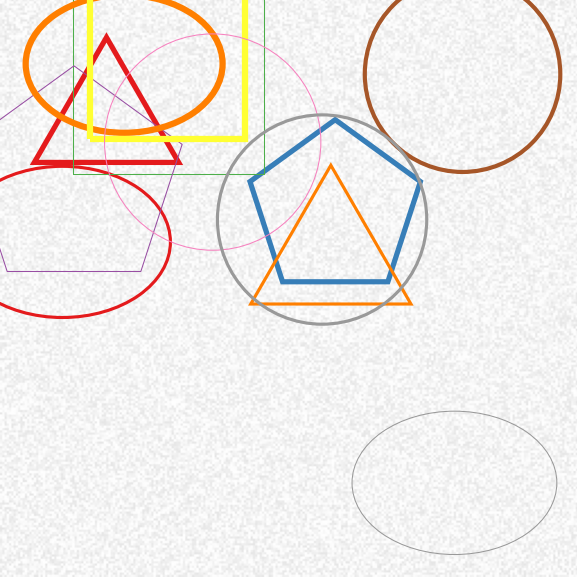[{"shape": "triangle", "thickness": 2.5, "radius": 0.72, "center": [0.184, 0.79]}, {"shape": "oval", "thickness": 1.5, "radius": 0.94, "center": [0.108, 0.58]}, {"shape": "pentagon", "thickness": 2.5, "radius": 0.78, "center": [0.58, 0.637]}, {"shape": "square", "thickness": 0.5, "radius": 0.83, "center": [0.292, 0.864]}, {"shape": "pentagon", "thickness": 0.5, "radius": 0.98, "center": [0.128, 0.688]}, {"shape": "triangle", "thickness": 1.5, "radius": 0.8, "center": [0.573, 0.553]}, {"shape": "oval", "thickness": 3, "radius": 0.85, "center": [0.215, 0.889]}, {"shape": "square", "thickness": 3, "radius": 0.67, "center": [0.29, 0.893]}, {"shape": "circle", "thickness": 2, "radius": 0.85, "center": [0.801, 0.871]}, {"shape": "circle", "thickness": 0.5, "radius": 0.94, "center": [0.368, 0.753]}, {"shape": "circle", "thickness": 1.5, "radius": 0.91, "center": [0.558, 0.619]}, {"shape": "oval", "thickness": 0.5, "radius": 0.89, "center": [0.787, 0.163]}]